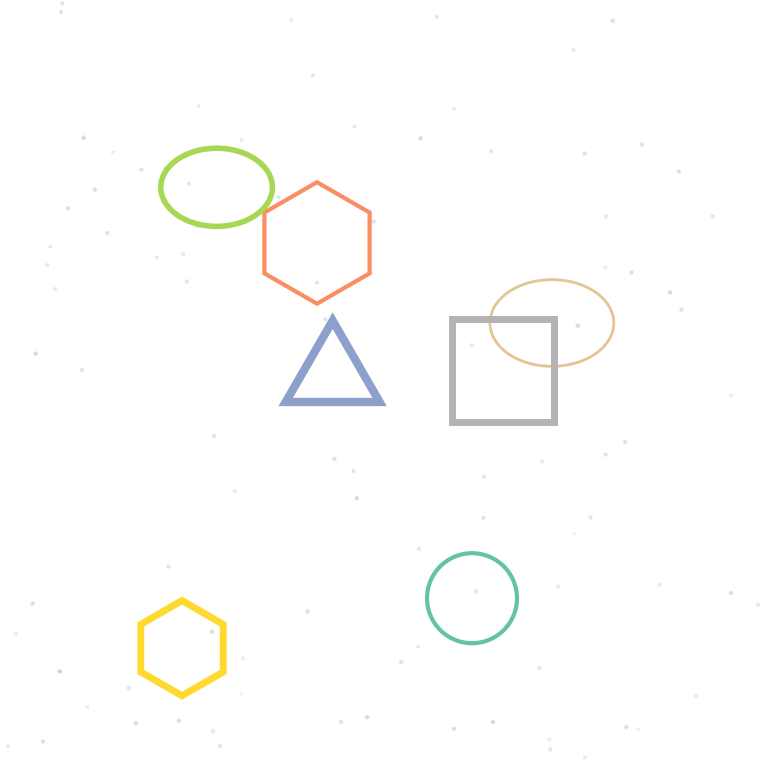[{"shape": "circle", "thickness": 1.5, "radius": 0.29, "center": [0.613, 0.223]}, {"shape": "hexagon", "thickness": 1.5, "radius": 0.39, "center": [0.412, 0.684]}, {"shape": "triangle", "thickness": 3, "radius": 0.35, "center": [0.432, 0.513]}, {"shape": "oval", "thickness": 2, "radius": 0.36, "center": [0.281, 0.757]}, {"shape": "hexagon", "thickness": 2.5, "radius": 0.31, "center": [0.236, 0.158]}, {"shape": "oval", "thickness": 1, "radius": 0.4, "center": [0.717, 0.581]}, {"shape": "square", "thickness": 2.5, "radius": 0.33, "center": [0.653, 0.519]}]